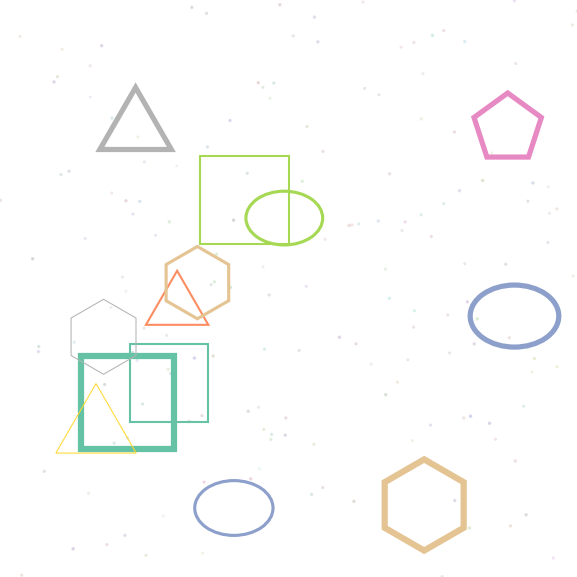[{"shape": "square", "thickness": 3, "radius": 0.4, "center": [0.222, 0.302]}, {"shape": "square", "thickness": 1, "radius": 0.34, "center": [0.293, 0.336]}, {"shape": "triangle", "thickness": 1, "radius": 0.31, "center": [0.307, 0.468]}, {"shape": "oval", "thickness": 2.5, "radius": 0.38, "center": [0.891, 0.452]}, {"shape": "oval", "thickness": 1.5, "radius": 0.34, "center": [0.405, 0.119]}, {"shape": "pentagon", "thickness": 2.5, "radius": 0.31, "center": [0.879, 0.777]}, {"shape": "oval", "thickness": 1.5, "radius": 0.33, "center": [0.492, 0.622]}, {"shape": "square", "thickness": 1, "radius": 0.38, "center": [0.423, 0.653]}, {"shape": "triangle", "thickness": 0.5, "radius": 0.4, "center": [0.166, 0.255]}, {"shape": "hexagon", "thickness": 3, "radius": 0.39, "center": [0.735, 0.125]}, {"shape": "hexagon", "thickness": 1.5, "radius": 0.31, "center": [0.342, 0.51]}, {"shape": "hexagon", "thickness": 0.5, "radius": 0.32, "center": [0.179, 0.416]}, {"shape": "triangle", "thickness": 2.5, "radius": 0.36, "center": [0.235, 0.776]}]